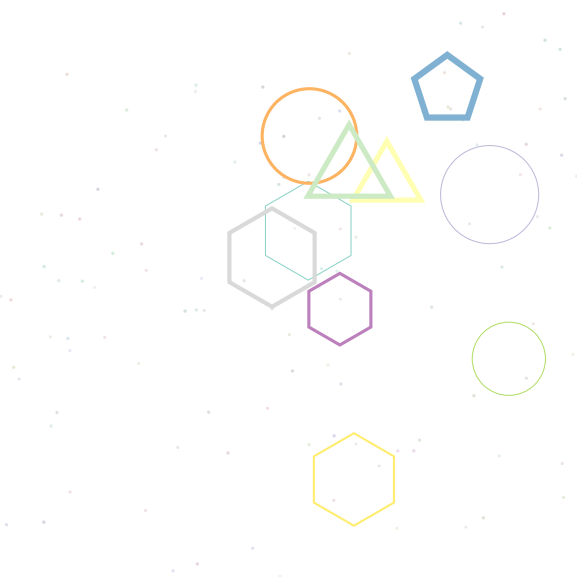[{"shape": "hexagon", "thickness": 0.5, "radius": 0.43, "center": [0.534, 0.6]}, {"shape": "triangle", "thickness": 2.5, "radius": 0.34, "center": [0.67, 0.687]}, {"shape": "circle", "thickness": 0.5, "radius": 0.42, "center": [0.848, 0.662]}, {"shape": "pentagon", "thickness": 3, "radius": 0.3, "center": [0.774, 0.844]}, {"shape": "circle", "thickness": 1.5, "radius": 0.41, "center": [0.536, 0.764]}, {"shape": "circle", "thickness": 0.5, "radius": 0.32, "center": [0.881, 0.378]}, {"shape": "hexagon", "thickness": 2, "radius": 0.43, "center": [0.471, 0.553]}, {"shape": "hexagon", "thickness": 1.5, "radius": 0.31, "center": [0.589, 0.464]}, {"shape": "triangle", "thickness": 2.5, "radius": 0.41, "center": [0.605, 0.701]}, {"shape": "hexagon", "thickness": 1, "radius": 0.4, "center": [0.613, 0.169]}]